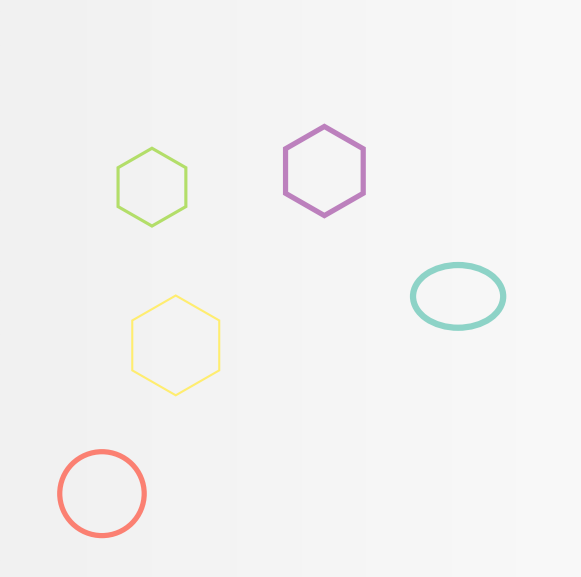[{"shape": "oval", "thickness": 3, "radius": 0.39, "center": [0.788, 0.486]}, {"shape": "circle", "thickness": 2.5, "radius": 0.36, "center": [0.175, 0.144]}, {"shape": "hexagon", "thickness": 1.5, "radius": 0.34, "center": [0.261, 0.675]}, {"shape": "hexagon", "thickness": 2.5, "radius": 0.39, "center": [0.558, 0.703]}, {"shape": "hexagon", "thickness": 1, "radius": 0.43, "center": [0.302, 0.401]}]